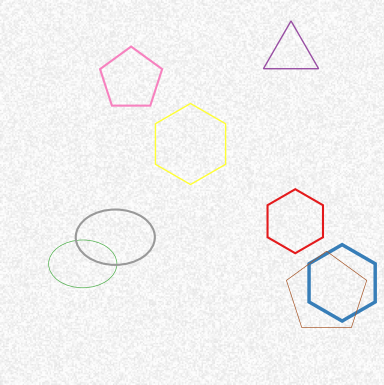[{"shape": "hexagon", "thickness": 1.5, "radius": 0.42, "center": [0.767, 0.425]}, {"shape": "hexagon", "thickness": 2.5, "radius": 0.5, "center": [0.889, 0.265]}, {"shape": "oval", "thickness": 0.5, "radius": 0.44, "center": [0.215, 0.315]}, {"shape": "triangle", "thickness": 1, "radius": 0.41, "center": [0.756, 0.863]}, {"shape": "hexagon", "thickness": 1, "radius": 0.53, "center": [0.495, 0.626]}, {"shape": "pentagon", "thickness": 0.5, "radius": 0.55, "center": [0.848, 0.238]}, {"shape": "pentagon", "thickness": 1.5, "radius": 0.42, "center": [0.341, 0.794]}, {"shape": "oval", "thickness": 1.5, "radius": 0.51, "center": [0.299, 0.384]}]